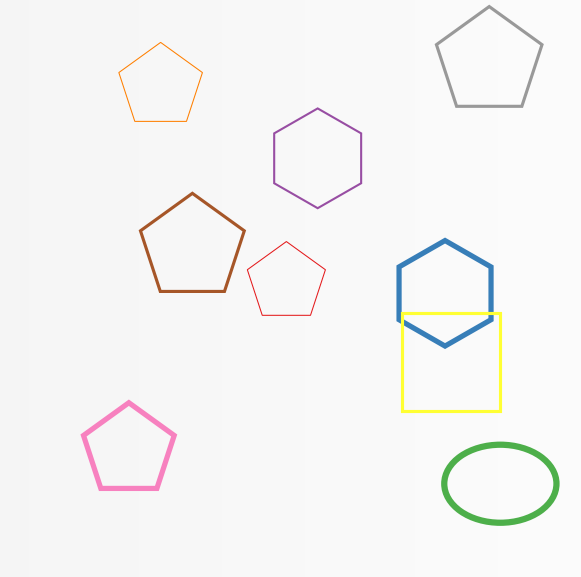[{"shape": "pentagon", "thickness": 0.5, "radius": 0.35, "center": [0.493, 0.51]}, {"shape": "hexagon", "thickness": 2.5, "radius": 0.46, "center": [0.766, 0.491]}, {"shape": "oval", "thickness": 3, "radius": 0.48, "center": [0.861, 0.162]}, {"shape": "hexagon", "thickness": 1, "radius": 0.43, "center": [0.547, 0.725]}, {"shape": "pentagon", "thickness": 0.5, "radius": 0.38, "center": [0.276, 0.85]}, {"shape": "square", "thickness": 1.5, "radius": 0.42, "center": [0.776, 0.372]}, {"shape": "pentagon", "thickness": 1.5, "radius": 0.47, "center": [0.331, 0.57]}, {"shape": "pentagon", "thickness": 2.5, "radius": 0.41, "center": [0.222, 0.22]}, {"shape": "pentagon", "thickness": 1.5, "radius": 0.48, "center": [0.842, 0.892]}]